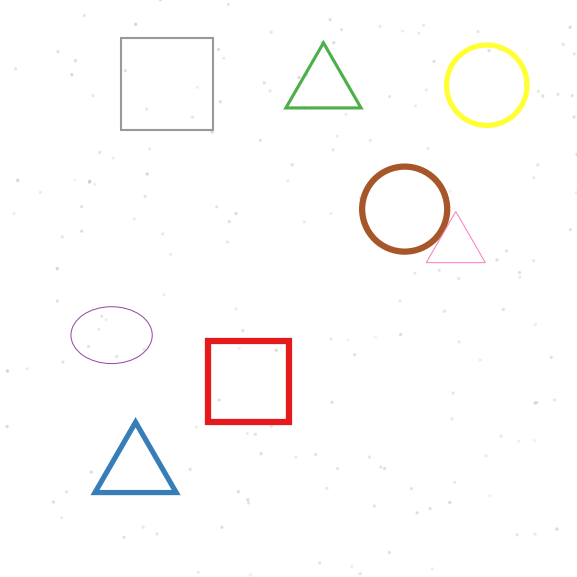[{"shape": "square", "thickness": 3, "radius": 0.35, "center": [0.43, 0.339]}, {"shape": "triangle", "thickness": 2.5, "radius": 0.41, "center": [0.235, 0.187]}, {"shape": "triangle", "thickness": 1.5, "radius": 0.38, "center": [0.56, 0.85]}, {"shape": "oval", "thickness": 0.5, "radius": 0.35, "center": [0.193, 0.419]}, {"shape": "circle", "thickness": 2.5, "radius": 0.35, "center": [0.843, 0.852]}, {"shape": "circle", "thickness": 3, "radius": 0.37, "center": [0.701, 0.637]}, {"shape": "triangle", "thickness": 0.5, "radius": 0.3, "center": [0.789, 0.574]}, {"shape": "square", "thickness": 1, "radius": 0.4, "center": [0.289, 0.854]}]